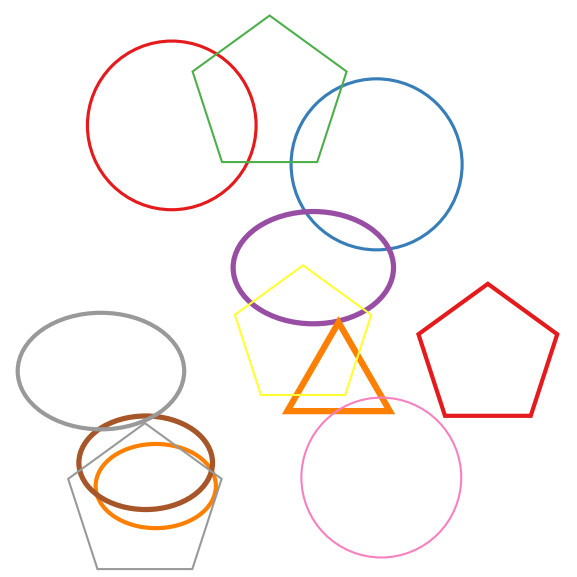[{"shape": "pentagon", "thickness": 2, "radius": 0.63, "center": [0.845, 0.381]}, {"shape": "circle", "thickness": 1.5, "radius": 0.73, "center": [0.297, 0.782]}, {"shape": "circle", "thickness": 1.5, "radius": 0.74, "center": [0.652, 0.715]}, {"shape": "pentagon", "thickness": 1, "radius": 0.7, "center": [0.467, 0.832]}, {"shape": "oval", "thickness": 2.5, "radius": 0.69, "center": [0.543, 0.536]}, {"shape": "triangle", "thickness": 3, "radius": 0.51, "center": [0.586, 0.338]}, {"shape": "oval", "thickness": 2, "radius": 0.52, "center": [0.27, 0.157]}, {"shape": "pentagon", "thickness": 1, "radius": 0.62, "center": [0.525, 0.416]}, {"shape": "oval", "thickness": 2.5, "radius": 0.58, "center": [0.252, 0.198]}, {"shape": "circle", "thickness": 1, "radius": 0.69, "center": [0.66, 0.172]}, {"shape": "oval", "thickness": 2, "radius": 0.72, "center": [0.175, 0.357]}, {"shape": "pentagon", "thickness": 1, "radius": 0.7, "center": [0.251, 0.127]}]